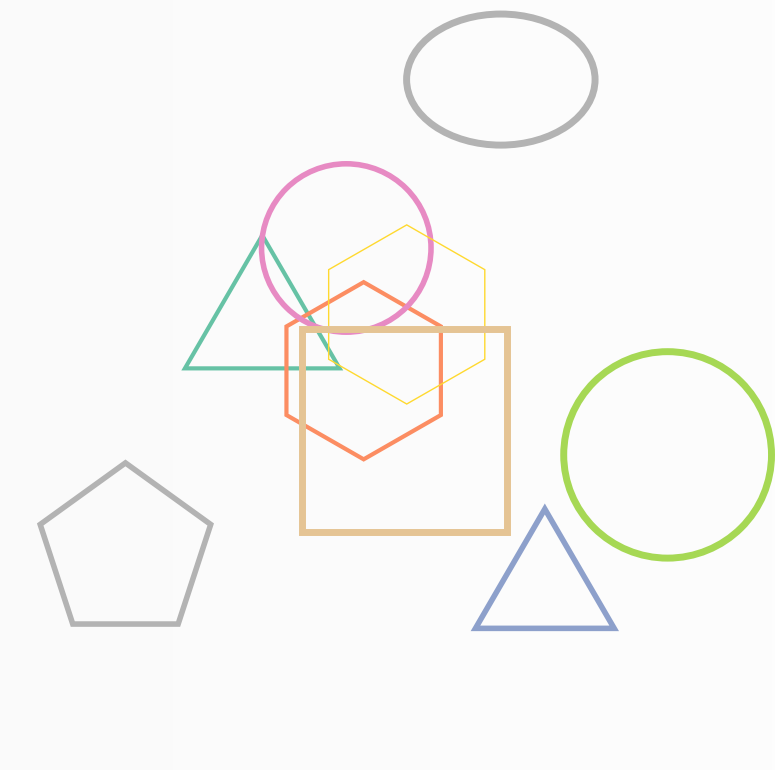[{"shape": "triangle", "thickness": 1.5, "radius": 0.58, "center": [0.338, 0.579]}, {"shape": "hexagon", "thickness": 1.5, "radius": 0.58, "center": [0.469, 0.519]}, {"shape": "triangle", "thickness": 2, "radius": 0.52, "center": [0.703, 0.236]}, {"shape": "circle", "thickness": 2, "radius": 0.55, "center": [0.447, 0.678]}, {"shape": "circle", "thickness": 2.5, "radius": 0.67, "center": [0.861, 0.409]}, {"shape": "hexagon", "thickness": 0.5, "radius": 0.58, "center": [0.525, 0.592]}, {"shape": "square", "thickness": 2.5, "radius": 0.66, "center": [0.522, 0.441]}, {"shape": "oval", "thickness": 2.5, "radius": 0.61, "center": [0.646, 0.897]}, {"shape": "pentagon", "thickness": 2, "radius": 0.58, "center": [0.162, 0.283]}]